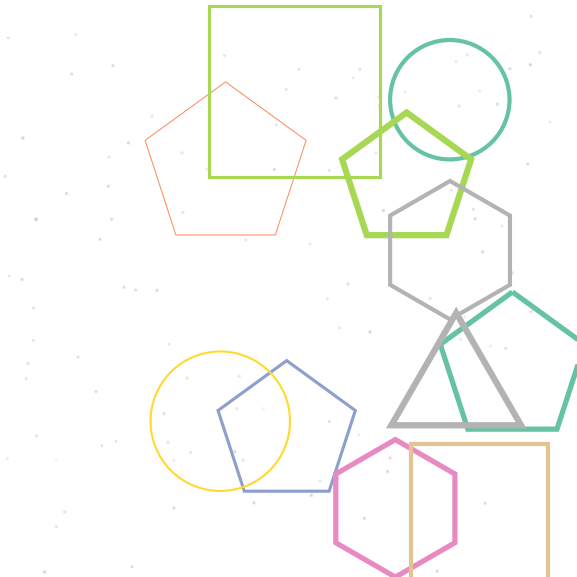[{"shape": "pentagon", "thickness": 2.5, "radius": 0.66, "center": [0.887, 0.362]}, {"shape": "circle", "thickness": 2, "radius": 0.52, "center": [0.779, 0.826]}, {"shape": "pentagon", "thickness": 0.5, "radius": 0.73, "center": [0.391, 0.711]}, {"shape": "pentagon", "thickness": 1.5, "radius": 0.62, "center": [0.496, 0.25]}, {"shape": "hexagon", "thickness": 2.5, "radius": 0.6, "center": [0.685, 0.119]}, {"shape": "square", "thickness": 1.5, "radius": 0.74, "center": [0.509, 0.84]}, {"shape": "pentagon", "thickness": 3, "radius": 0.59, "center": [0.704, 0.687]}, {"shape": "circle", "thickness": 1, "radius": 0.6, "center": [0.381, 0.27]}, {"shape": "square", "thickness": 2, "radius": 0.59, "center": [0.831, 0.111]}, {"shape": "hexagon", "thickness": 2, "radius": 0.6, "center": [0.779, 0.566]}, {"shape": "triangle", "thickness": 3, "radius": 0.65, "center": [0.79, 0.328]}]